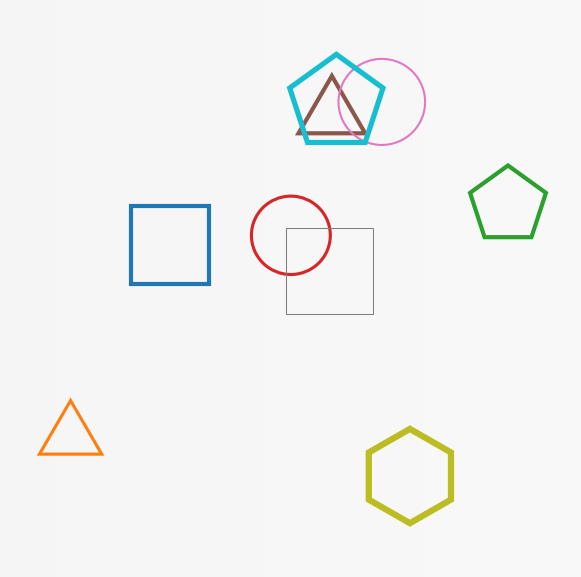[{"shape": "square", "thickness": 2, "radius": 0.33, "center": [0.292, 0.575]}, {"shape": "triangle", "thickness": 1.5, "radius": 0.31, "center": [0.121, 0.244]}, {"shape": "pentagon", "thickness": 2, "radius": 0.34, "center": [0.874, 0.644]}, {"shape": "circle", "thickness": 1.5, "radius": 0.34, "center": [0.5, 0.592]}, {"shape": "triangle", "thickness": 2, "radius": 0.33, "center": [0.571, 0.801]}, {"shape": "circle", "thickness": 1, "radius": 0.37, "center": [0.657, 0.823]}, {"shape": "square", "thickness": 0.5, "radius": 0.38, "center": [0.566, 0.53]}, {"shape": "hexagon", "thickness": 3, "radius": 0.41, "center": [0.705, 0.175]}, {"shape": "pentagon", "thickness": 2.5, "radius": 0.42, "center": [0.579, 0.821]}]